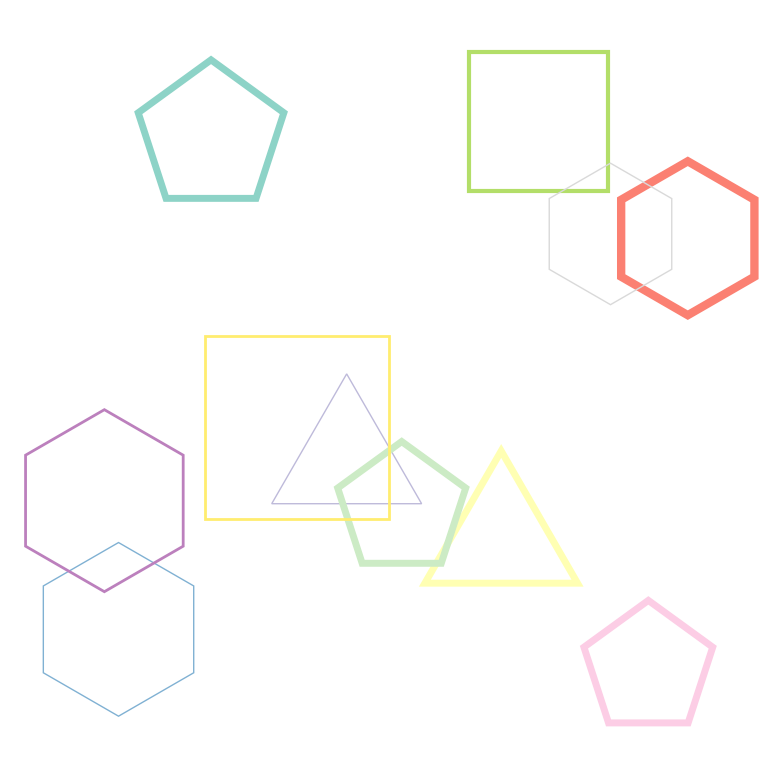[{"shape": "pentagon", "thickness": 2.5, "radius": 0.5, "center": [0.274, 0.823]}, {"shape": "triangle", "thickness": 2.5, "radius": 0.57, "center": [0.651, 0.3]}, {"shape": "triangle", "thickness": 0.5, "radius": 0.56, "center": [0.45, 0.402]}, {"shape": "hexagon", "thickness": 3, "radius": 0.5, "center": [0.893, 0.691]}, {"shape": "hexagon", "thickness": 0.5, "radius": 0.56, "center": [0.154, 0.183]}, {"shape": "square", "thickness": 1.5, "radius": 0.45, "center": [0.699, 0.842]}, {"shape": "pentagon", "thickness": 2.5, "radius": 0.44, "center": [0.842, 0.132]}, {"shape": "hexagon", "thickness": 0.5, "radius": 0.46, "center": [0.793, 0.696]}, {"shape": "hexagon", "thickness": 1, "radius": 0.59, "center": [0.136, 0.35]}, {"shape": "pentagon", "thickness": 2.5, "radius": 0.44, "center": [0.522, 0.339]}, {"shape": "square", "thickness": 1, "radius": 0.6, "center": [0.386, 0.445]}]